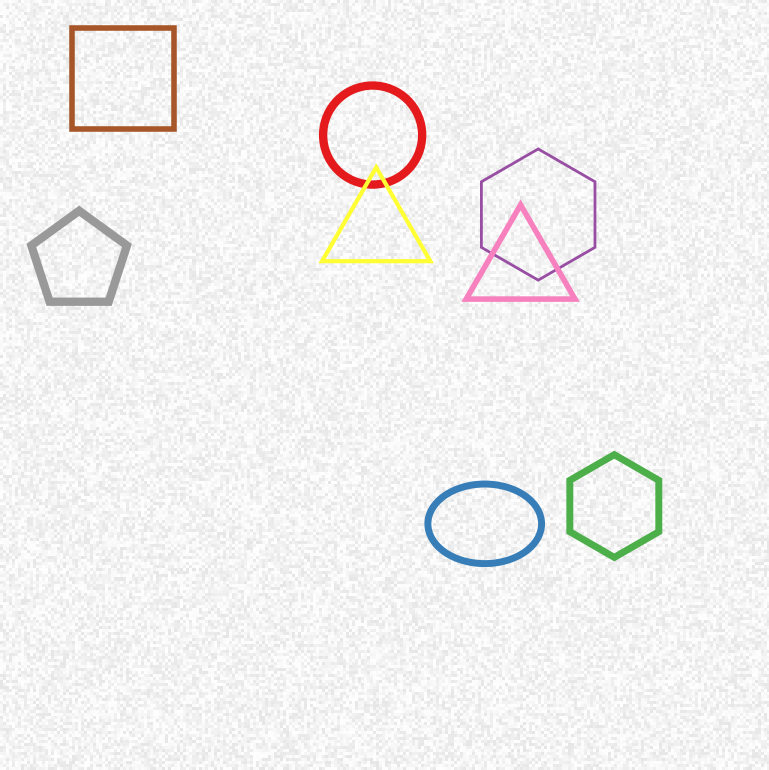[{"shape": "circle", "thickness": 3, "radius": 0.32, "center": [0.484, 0.825]}, {"shape": "oval", "thickness": 2.5, "radius": 0.37, "center": [0.63, 0.32]}, {"shape": "hexagon", "thickness": 2.5, "radius": 0.33, "center": [0.798, 0.343]}, {"shape": "hexagon", "thickness": 1, "radius": 0.43, "center": [0.699, 0.721]}, {"shape": "triangle", "thickness": 1.5, "radius": 0.41, "center": [0.489, 0.701]}, {"shape": "square", "thickness": 2, "radius": 0.33, "center": [0.16, 0.898]}, {"shape": "triangle", "thickness": 2, "radius": 0.41, "center": [0.676, 0.652]}, {"shape": "pentagon", "thickness": 3, "radius": 0.33, "center": [0.103, 0.661]}]